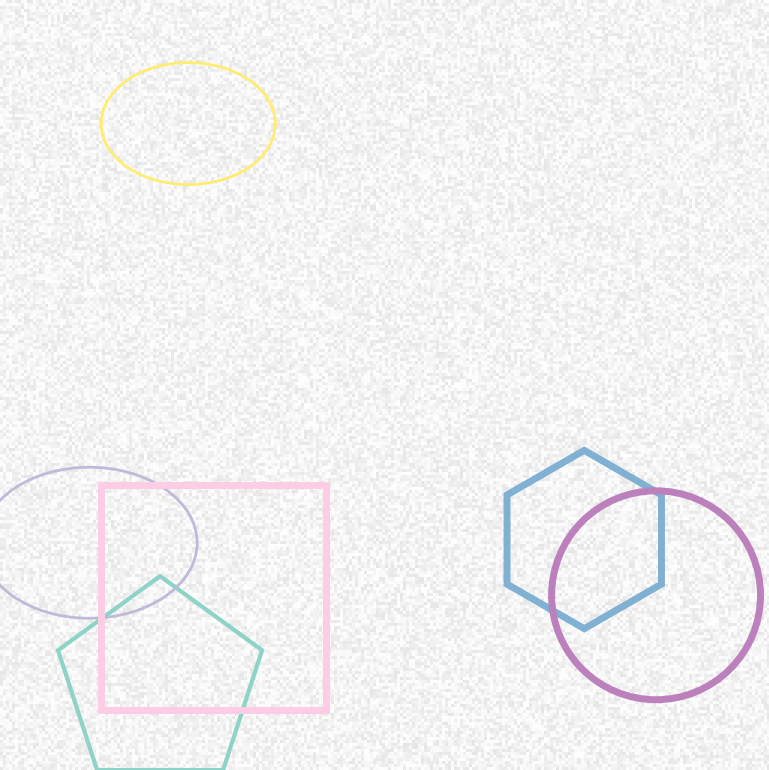[{"shape": "pentagon", "thickness": 1.5, "radius": 0.7, "center": [0.208, 0.113]}, {"shape": "oval", "thickness": 1, "radius": 0.7, "center": [0.116, 0.295]}, {"shape": "hexagon", "thickness": 2.5, "radius": 0.58, "center": [0.759, 0.299]}, {"shape": "square", "thickness": 2.5, "radius": 0.73, "center": [0.277, 0.224]}, {"shape": "circle", "thickness": 2.5, "radius": 0.68, "center": [0.852, 0.227]}, {"shape": "oval", "thickness": 1, "radius": 0.57, "center": [0.245, 0.839]}]